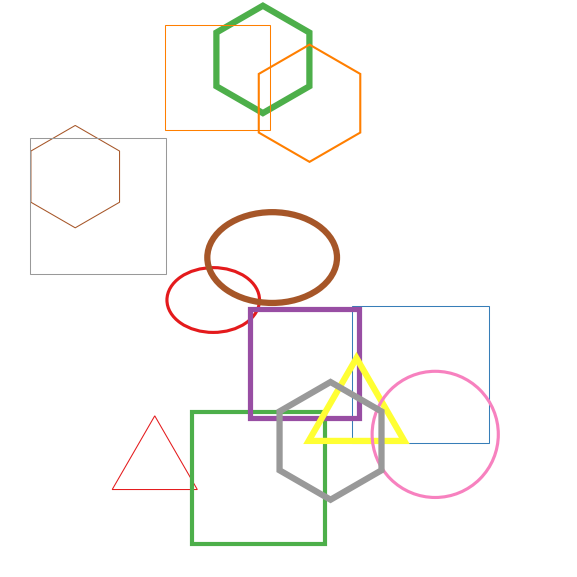[{"shape": "triangle", "thickness": 0.5, "radius": 0.43, "center": [0.268, 0.194]}, {"shape": "oval", "thickness": 1.5, "radius": 0.4, "center": [0.369, 0.48]}, {"shape": "square", "thickness": 0.5, "radius": 0.59, "center": [0.727, 0.351]}, {"shape": "square", "thickness": 2, "radius": 0.57, "center": [0.447, 0.171]}, {"shape": "hexagon", "thickness": 3, "radius": 0.46, "center": [0.455, 0.896]}, {"shape": "square", "thickness": 2.5, "radius": 0.47, "center": [0.527, 0.37]}, {"shape": "square", "thickness": 0.5, "radius": 0.46, "center": [0.376, 0.865]}, {"shape": "hexagon", "thickness": 1, "radius": 0.51, "center": [0.536, 0.82]}, {"shape": "triangle", "thickness": 3, "radius": 0.48, "center": [0.617, 0.283]}, {"shape": "oval", "thickness": 3, "radius": 0.56, "center": [0.471, 0.553]}, {"shape": "hexagon", "thickness": 0.5, "radius": 0.44, "center": [0.13, 0.693]}, {"shape": "circle", "thickness": 1.5, "radius": 0.55, "center": [0.754, 0.247]}, {"shape": "hexagon", "thickness": 3, "radius": 0.51, "center": [0.572, 0.236]}, {"shape": "square", "thickness": 0.5, "radius": 0.59, "center": [0.17, 0.642]}]